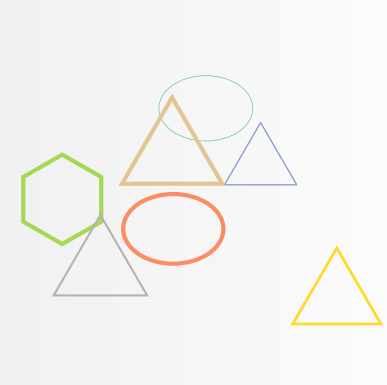[{"shape": "oval", "thickness": 0.5, "radius": 0.61, "center": [0.531, 0.719]}, {"shape": "oval", "thickness": 3, "radius": 0.65, "center": [0.447, 0.406]}, {"shape": "triangle", "thickness": 1, "radius": 0.54, "center": [0.673, 0.574]}, {"shape": "hexagon", "thickness": 3, "radius": 0.58, "center": [0.161, 0.482]}, {"shape": "triangle", "thickness": 2, "radius": 0.66, "center": [0.869, 0.224]}, {"shape": "triangle", "thickness": 3, "radius": 0.75, "center": [0.444, 0.597]}, {"shape": "triangle", "thickness": 1.5, "radius": 0.7, "center": [0.259, 0.302]}]